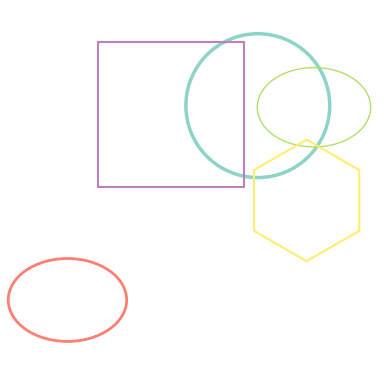[{"shape": "circle", "thickness": 2.5, "radius": 0.93, "center": [0.67, 0.726]}, {"shape": "oval", "thickness": 2, "radius": 0.77, "center": [0.175, 0.221]}, {"shape": "oval", "thickness": 1, "radius": 0.74, "center": [0.815, 0.721]}, {"shape": "square", "thickness": 1.5, "radius": 0.94, "center": [0.444, 0.703]}, {"shape": "hexagon", "thickness": 1.5, "radius": 0.79, "center": [0.796, 0.479]}]